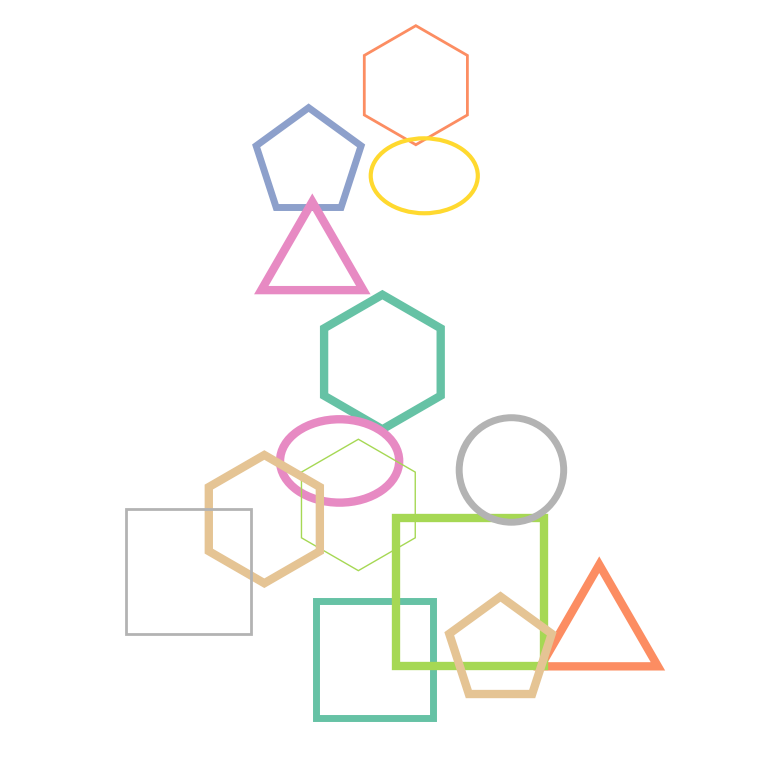[{"shape": "hexagon", "thickness": 3, "radius": 0.44, "center": [0.497, 0.53]}, {"shape": "square", "thickness": 2.5, "radius": 0.38, "center": [0.486, 0.144]}, {"shape": "hexagon", "thickness": 1, "radius": 0.39, "center": [0.54, 0.889]}, {"shape": "triangle", "thickness": 3, "radius": 0.44, "center": [0.778, 0.179]}, {"shape": "pentagon", "thickness": 2.5, "radius": 0.36, "center": [0.401, 0.788]}, {"shape": "oval", "thickness": 3, "radius": 0.39, "center": [0.441, 0.401]}, {"shape": "triangle", "thickness": 3, "radius": 0.38, "center": [0.406, 0.661]}, {"shape": "square", "thickness": 3, "radius": 0.48, "center": [0.61, 0.231]}, {"shape": "hexagon", "thickness": 0.5, "radius": 0.43, "center": [0.465, 0.344]}, {"shape": "oval", "thickness": 1.5, "radius": 0.35, "center": [0.551, 0.772]}, {"shape": "hexagon", "thickness": 3, "radius": 0.42, "center": [0.343, 0.326]}, {"shape": "pentagon", "thickness": 3, "radius": 0.35, "center": [0.65, 0.155]}, {"shape": "circle", "thickness": 2.5, "radius": 0.34, "center": [0.664, 0.39]}, {"shape": "square", "thickness": 1, "radius": 0.41, "center": [0.245, 0.258]}]